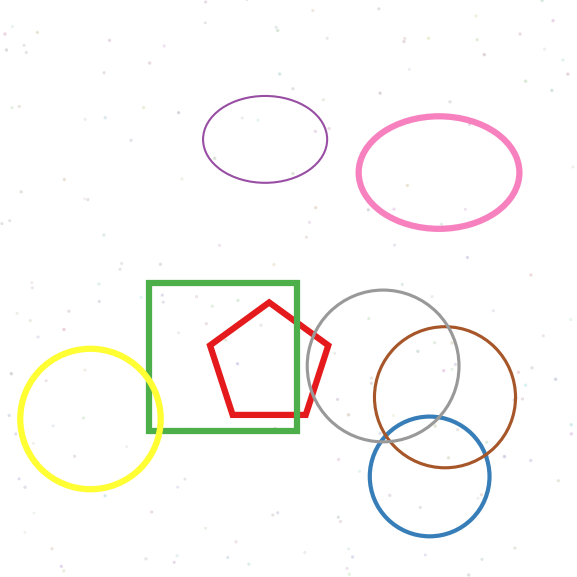[{"shape": "pentagon", "thickness": 3, "radius": 0.54, "center": [0.466, 0.368]}, {"shape": "circle", "thickness": 2, "radius": 0.52, "center": [0.744, 0.174]}, {"shape": "square", "thickness": 3, "radius": 0.64, "center": [0.386, 0.382]}, {"shape": "oval", "thickness": 1, "radius": 0.54, "center": [0.459, 0.758]}, {"shape": "circle", "thickness": 3, "radius": 0.61, "center": [0.157, 0.274]}, {"shape": "circle", "thickness": 1.5, "radius": 0.61, "center": [0.771, 0.311]}, {"shape": "oval", "thickness": 3, "radius": 0.7, "center": [0.76, 0.7]}, {"shape": "circle", "thickness": 1.5, "radius": 0.66, "center": [0.663, 0.365]}]